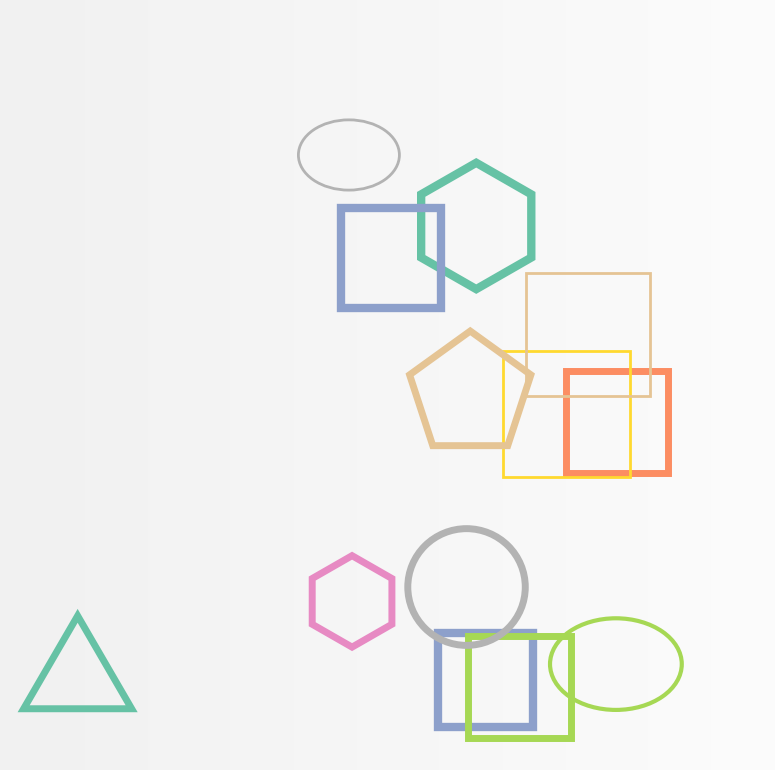[{"shape": "hexagon", "thickness": 3, "radius": 0.41, "center": [0.614, 0.707]}, {"shape": "triangle", "thickness": 2.5, "radius": 0.4, "center": [0.1, 0.12]}, {"shape": "square", "thickness": 2.5, "radius": 0.33, "center": [0.796, 0.452]}, {"shape": "square", "thickness": 3, "radius": 0.31, "center": [0.627, 0.117]}, {"shape": "square", "thickness": 3, "radius": 0.32, "center": [0.505, 0.665]}, {"shape": "hexagon", "thickness": 2.5, "radius": 0.3, "center": [0.454, 0.219]}, {"shape": "oval", "thickness": 1.5, "radius": 0.42, "center": [0.795, 0.138]}, {"shape": "square", "thickness": 2.5, "radius": 0.33, "center": [0.67, 0.108]}, {"shape": "square", "thickness": 1, "radius": 0.41, "center": [0.731, 0.462]}, {"shape": "pentagon", "thickness": 2.5, "radius": 0.41, "center": [0.607, 0.488]}, {"shape": "square", "thickness": 1, "radius": 0.4, "center": [0.758, 0.566]}, {"shape": "circle", "thickness": 2.5, "radius": 0.38, "center": [0.602, 0.238]}, {"shape": "oval", "thickness": 1, "radius": 0.33, "center": [0.45, 0.799]}]